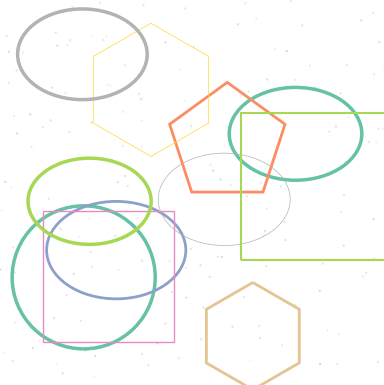[{"shape": "circle", "thickness": 2.5, "radius": 0.93, "center": [0.217, 0.28]}, {"shape": "oval", "thickness": 2.5, "radius": 0.86, "center": [0.768, 0.652]}, {"shape": "pentagon", "thickness": 2, "radius": 0.79, "center": [0.59, 0.629]}, {"shape": "oval", "thickness": 2, "radius": 0.9, "center": [0.302, 0.35]}, {"shape": "square", "thickness": 1, "radius": 0.85, "center": [0.282, 0.281]}, {"shape": "oval", "thickness": 2.5, "radius": 0.8, "center": [0.233, 0.477]}, {"shape": "square", "thickness": 1.5, "radius": 0.95, "center": [0.818, 0.515]}, {"shape": "hexagon", "thickness": 0.5, "radius": 0.86, "center": [0.392, 0.767]}, {"shape": "hexagon", "thickness": 2, "radius": 0.7, "center": [0.657, 0.127]}, {"shape": "oval", "thickness": 2.5, "radius": 0.84, "center": [0.214, 0.859]}, {"shape": "oval", "thickness": 0.5, "radius": 0.86, "center": [0.582, 0.482]}]